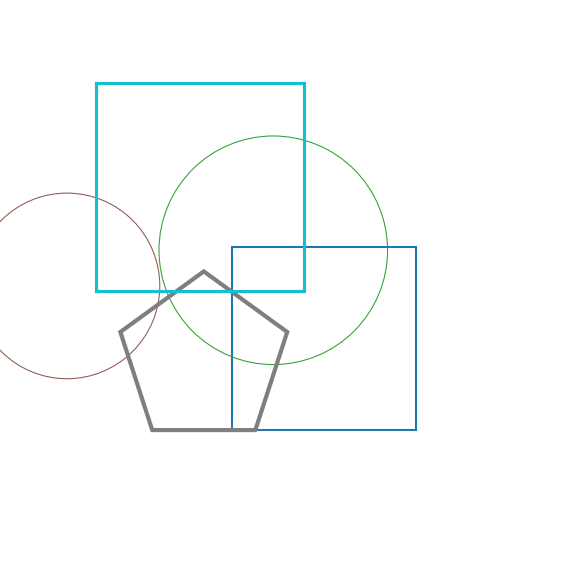[{"shape": "square", "thickness": 1, "radius": 0.8, "center": [0.562, 0.413]}, {"shape": "circle", "thickness": 0.5, "radius": 0.99, "center": [0.473, 0.566]}, {"shape": "circle", "thickness": 0.5, "radius": 0.8, "center": [0.116, 0.504]}, {"shape": "pentagon", "thickness": 2, "radius": 0.76, "center": [0.353, 0.377]}, {"shape": "square", "thickness": 1.5, "radius": 0.9, "center": [0.347, 0.675]}]